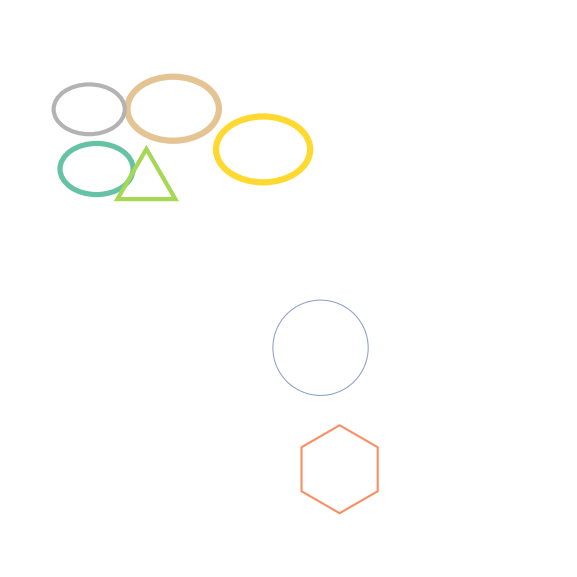[{"shape": "oval", "thickness": 2.5, "radius": 0.32, "center": [0.167, 0.706]}, {"shape": "hexagon", "thickness": 1, "radius": 0.38, "center": [0.588, 0.187]}, {"shape": "circle", "thickness": 0.5, "radius": 0.41, "center": [0.555, 0.397]}, {"shape": "triangle", "thickness": 2, "radius": 0.29, "center": [0.254, 0.683]}, {"shape": "oval", "thickness": 3, "radius": 0.41, "center": [0.456, 0.74]}, {"shape": "oval", "thickness": 3, "radius": 0.4, "center": [0.3, 0.811]}, {"shape": "oval", "thickness": 2, "radius": 0.31, "center": [0.154, 0.81]}]